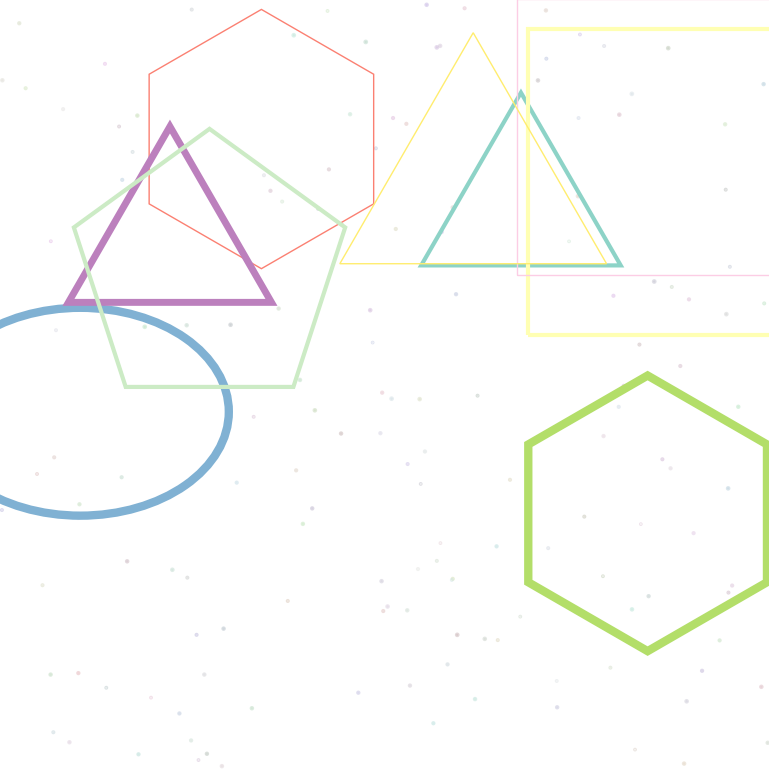[{"shape": "triangle", "thickness": 1.5, "radius": 0.75, "center": [0.677, 0.73]}, {"shape": "square", "thickness": 1.5, "radius": 0.99, "center": [0.884, 0.764]}, {"shape": "hexagon", "thickness": 0.5, "radius": 0.84, "center": [0.339, 0.819]}, {"shape": "oval", "thickness": 3, "radius": 0.96, "center": [0.104, 0.465]}, {"shape": "hexagon", "thickness": 3, "radius": 0.89, "center": [0.841, 0.333]}, {"shape": "square", "thickness": 0.5, "radius": 0.9, "center": [0.851, 0.822]}, {"shape": "triangle", "thickness": 2.5, "radius": 0.76, "center": [0.221, 0.683]}, {"shape": "pentagon", "thickness": 1.5, "radius": 0.93, "center": [0.272, 0.647]}, {"shape": "triangle", "thickness": 0.5, "radius": 1.0, "center": [0.615, 0.757]}]